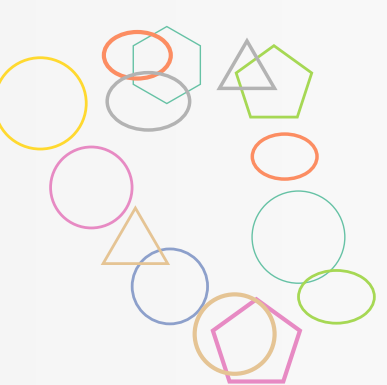[{"shape": "circle", "thickness": 1, "radius": 0.6, "center": [0.77, 0.384]}, {"shape": "hexagon", "thickness": 1, "radius": 0.5, "center": [0.43, 0.831]}, {"shape": "oval", "thickness": 2.5, "radius": 0.42, "center": [0.735, 0.593]}, {"shape": "oval", "thickness": 3, "radius": 0.43, "center": [0.354, 0.856]}, {"shape": "circle", "thickness": 2, "radius": 0.49, "center": [0.438, 0.256]}, {"shape": "circle", "thickness": 2, "radius": 0.53, "center": [0.236, 0.513]}, {"shape": "pentagon", "thickness": 3, "radius": 0.59, "center": [0.662, 0.105]}, {"shape": "pentagon", "thickness": 2, "radius": 0.51, "center": [0.707, 0.779]}, {"shape": "oval", "thickness": 2, "radius": 0.49, "center": [0.868, 0.229]}, {"shape": "circle", "thickness": 2, "radius": 0.59, "center": [0.104, 0.731]}, {"shape": "circle", "thickness": 3, "radius": 0.52, "center": [0.605, 0.132]}, {"shape": "triangle", "thickness": 2, "radius": 0.48, "center": [0.349, 0.363]}, {"shape": "oval", "thickness": 2.5, "radius": 0.53, "center": [0.383, 0.737]}, {"shape": "triangle", "thickness": 2.5, "radius": 0.41, "center": [0.637, 0.811]}]